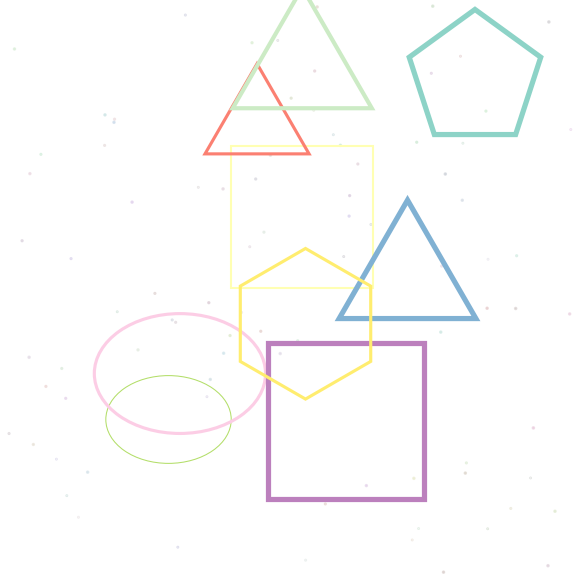[{"shape": "pentagon", "thickness": 2.5, "radius": 0.6, "center": [0.822, 0.863]}, {"shape": "square", "thickness": 1, "radius": 0.61, "center": [0.523, 0.623]}, {"shape": "triangle", "thickness": 1.5, "radius": 0.52, "center": [0.445, 0.785]}, {"shape": "triangle", "thickness": 2.5, "radius": 0.68, "center": [0.706, 0.516]}, {"shape": "oval", "thickness": 0.5, "radius": 0.54, "center": [0.292, 0.273]}, {"shape": "oval", "thickness": 1.5, "radius": 0.74, "center": [0.312, 0.352]}, {"shape": "square", "thickness": 2.5, "radius": 0.68, "center": [0.6, 0.271]}, {"shape": "triangle", "thickness": 2, "radius": 0.7, "center": [0.523, 0.881]}, {"shape": "hexagon", "thickness": 1.5, "radius": 0.65, "center": [0.529, 0.438]}]